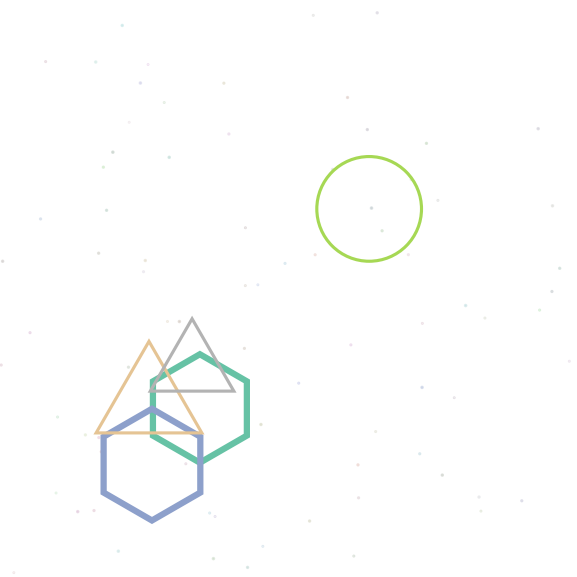[{"shape": "hexagon", "thickness": 3, "radius": 0.47, "center": [0.346, 0.292]}, {"shape": "hexagon", "thickness": 3, "radius": 0.48, "center": [0.263, 0.195]}, {"shape": "circle", "thickness": 1.5, "radius": 0.45, "center": [0.639, 0.637]}, {"shape": "triangle", "thickness": 1.5, "radius": 0.53, "center": [0.258, 0.302]}, {"shape": "triangle", "thickness": 1.5, "radius": 0.42, "center": [0.333, 0.364]}]